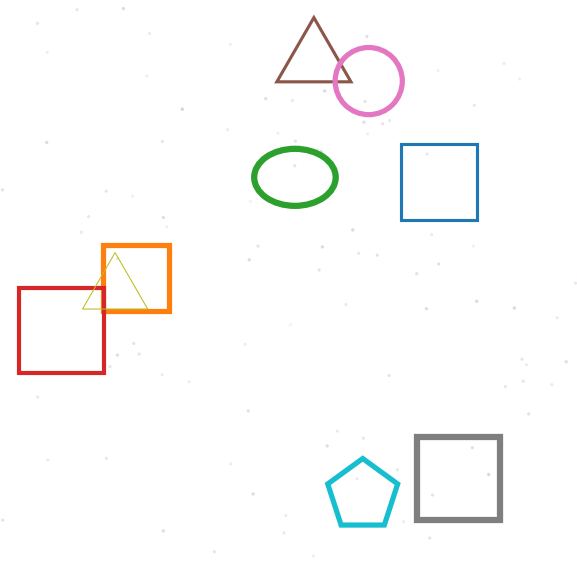[{"shape": "square", "thickness": 1.5, "radius": 0.33, "center": [0.76, 0.684]}, {"shape": "square", "thickness": 2.5, "radius": 0.29, "center": [0.236, 0.518]}, {"shape": "oval", "thickness": 3, "radius": 0.35, "center": [0.511, 0.692]}, {"shape": "square", "thickness": 2, "radius": 0.37, "center": [0.107, 0.427]}, {"shape": "triangle", "thickness": 1.5, "radius": 0.37, "center": [0.544, 0.895]}, {"shape": "circle", "thickness": 2.5, "radius": 0.29, "center": [0.639, 0.859]}, {"shape": "square", "thickness": 3, "radius": 0.36, "center": [0.794, 0.17]}, {"shape": "triangle", "thickness": 0.5, "radius": 0.33, "center": [0.199, 0.497]}, {"shape": "pentagon", "thickness": 2.5, "radius": 0.32, "center": [0.628, 0.141]}]